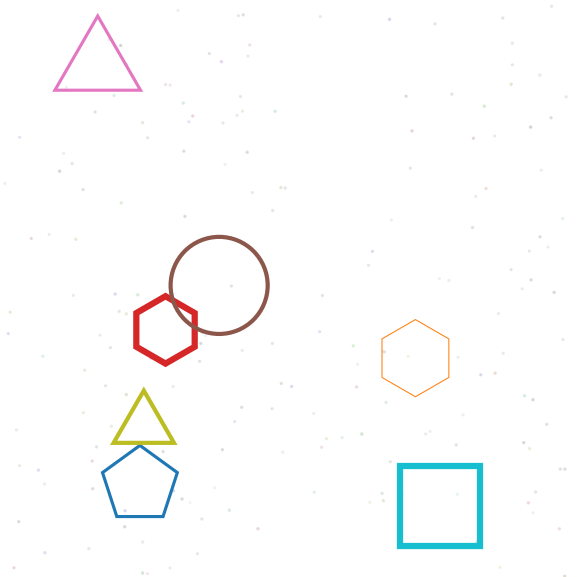[{"shape": "pentagon", "thickness": 1.5, "radius": 0.34, "center": [0.242, 0.16]}, {"shape": "hexagon", "thickness": 0.5, "radius": 0.33, "center": [0.719, 0.379]}, {"shape": "hexagon", "thickness": 3, "radius": 0.29, "center": [0.287, 0.428]}, {"shape": "circle", "thickness": 2, "radius": 0.42, "center": [0.379, 0.505]}, {"shape": "triangle", "thickness": 1.5, "radius": 0.43, "center": [0.169, 0.886]}, {"shape": "triangle", "thickness": 2, "radius": 0.3, "center": [0.249, 0.262]}, {"shape": "square", "thickness": 3, "radius": 0.35, "center": [0.762, 0.123]}]